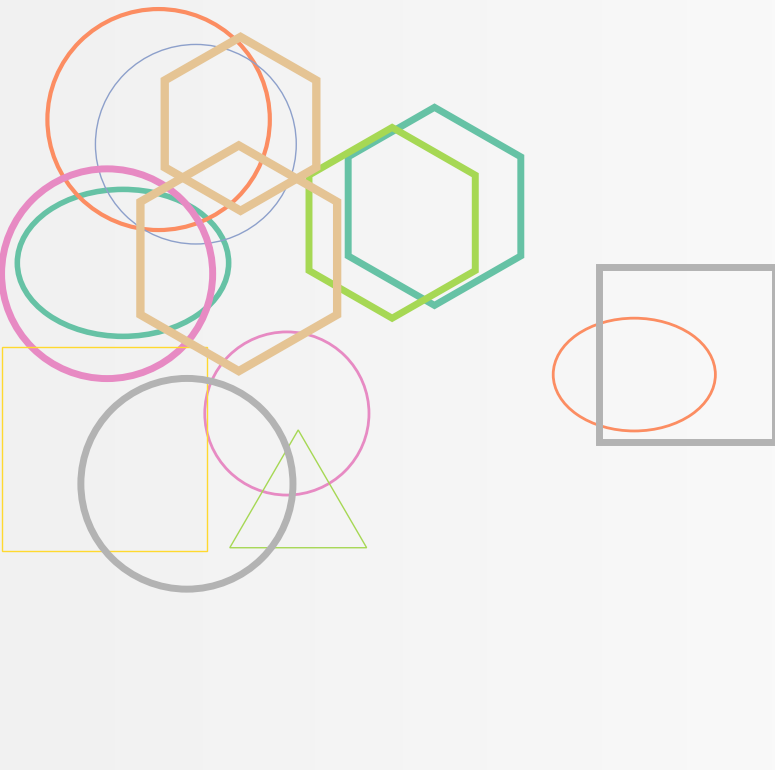[{"shape": "oval", "thickness": 2, "radius": 0.68, "center": [0.159, 0.659]}, {"shape": "hexagon", "thickness": 2.5, "radius": 0.64, "center": [0.561, 0.732]}, {"shape": "circle", "thickness": 1.5, "radius": 0.72, "center": [0.205, 0.845]}, {"shape": "oval", "thickness": 1, "radius": 0.52, "center": [0.818, 0.514]}, {"shape": "circle", "thickness": 0.5, "radius": 0.65, "center": [0.253, 0.813]}, {"shape": "circle", "thickness": 1, "radius": 0.53, "center": [0.37, 0.463]}, {"shape": "circle", "thickness": 2.5, "radius": 0.68, "center": [0.138, 0.645]}, {"shape": "triangle", "thickness": 0.5, "radius": 0.51, "center": [0.385, 0.34]}, {"shape": "hexagon", "thickness": 2.5, "radius": 0.62, "center": [0.506, 0.711]}, {"shape": "square", "thickness": 0.5, "radius": 0.66, "center": [0.135, 0.416]}, {"shape": "hexagon", "thickness": 3, "radius": 0.56, "center": [0.31, 0.839]}, {"shape": "hexagon", "thickness": 3, "radius": 0.73, "center": [0.308, 0.665]}, {"shape": "square", "thickness": 2.5, "radius": 0.57, "center": [0.886, 0.54]}, {"shape": "circle", "thickness": 2.5, "radius": 0.68, "center": [0.241, 0.372]}]